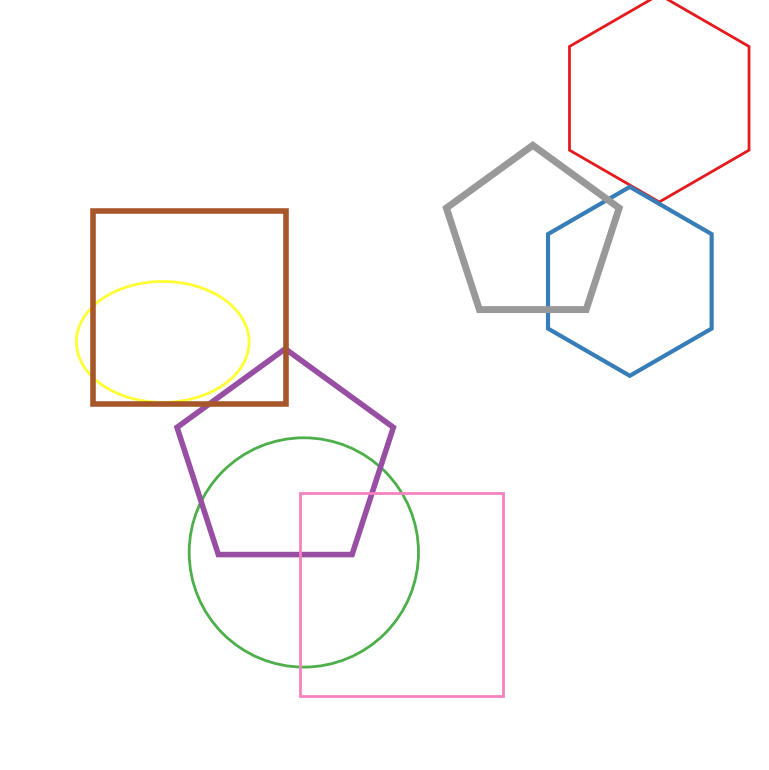[{"shape": "hexagon", "thickness": 1, "radius": 0.67, "center": [0.856, 0.872]}, {"shape": "hexagon", "thickness": 1.5, "radius": 0.61, "center": [0.818, 0.635]}, {"shape": "circle", "thickness": 1, "radius": 0.74, "center": [0.395, 0.283]}, {"shape": "pentagon", "thickness": 2, "radius": 0.74, "center": [0.37, 0.399]}, {"shape": "oval", "thickness": 1, "radius": 0.56, "center": [0.211, 0.556]}, {"shape": "square", "thickness": 2, "radius": 0.63, "center": [0.246, 0.601]}, {"shape": "square", "thickness": 1, "radius": 0.66, "center": [0.522, 0.228]}, {"shape": "pentagon", "thickness": 2.5, "radius": 0.59, "center": [0.692, 0.693]}]